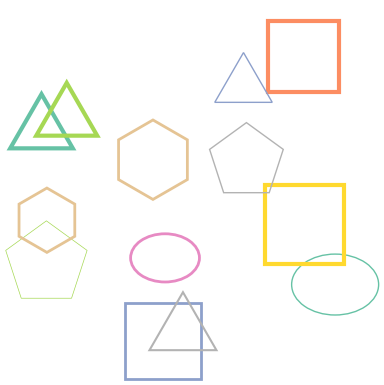[{"shape": "triangle", "thickness": 3, "radius": 0.47, "center": [0.108, 0.662]}, {"shape": "oval", "thickness": 1, "radius": 0.56, "center": [0.87, 0.261]}, {"shape": "square", "thickness": 3, "radius": 0.46, "center": [0.789, 0.853]}, {"shape": "square", "thickness": 2, "radius": 0.49, "center": [0.424, 0.114]}, {"shape": "triangle", "thickness": 1, "radius": 0.43, "center": [0.632, 0.777]}, {"shape": "oval", "thickness": 2, "radius": 0.45, "center": [0.429, 0.33]}, {"shape": "pentagon", "thickness": 0.5, "radius": 0.56, "center": [0.121, 0.315]}, {"shape": "triangle", "thickness": 3, "radius": 0.46, "center": [0.173, 0.693]}, {"shape": "square", "thickness": 3, "radius": 0.52, "center": [0.791, 0.417]}, {"shape": "hexagon", "thickness": 2, "radius": 0.52, "center": [0.397, 0.585]}, {"shape": "hexagon", "thickness": 2, "radius": 0.42, "center": [0.122, 0.428]}, {"shape": "triangle", "thickness": 1.5, "radius": 0.5, "center": [0.475, 0.141]}, {"shape": "pentagon", "thickness": 1, "radius": 0.5, "center": [0.64, 0.581]}]